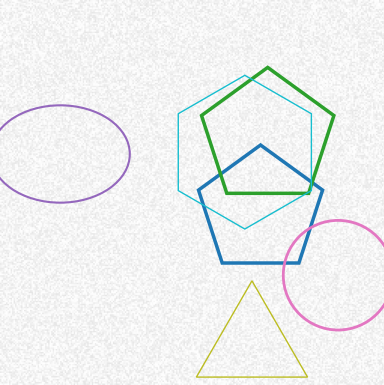[{"shape": "pentagon", "thickness": 2.5, "radius": 0.85, "center": [0.677, 0.454]}, {"shape": "pentagon", "thickness": 2.5, "radius": 0.9, "center": [0.695, 0.644]}, {"shape": "oval", "thickness": 1.5, "radius": 0.9, "center": [0.157, 0.6]}, {"shape": "circle", "thickness": 2, "radius": 0.71, "center": [0.878, 0.285]}, {"shape": "triangle", "thickness": 1, "radius": 0.83, "center": [0.654, 0.104]}, {"shape": "hexagon", "thickness": 1, "radius": 1.0, "center": [0.636, 0.605]}]